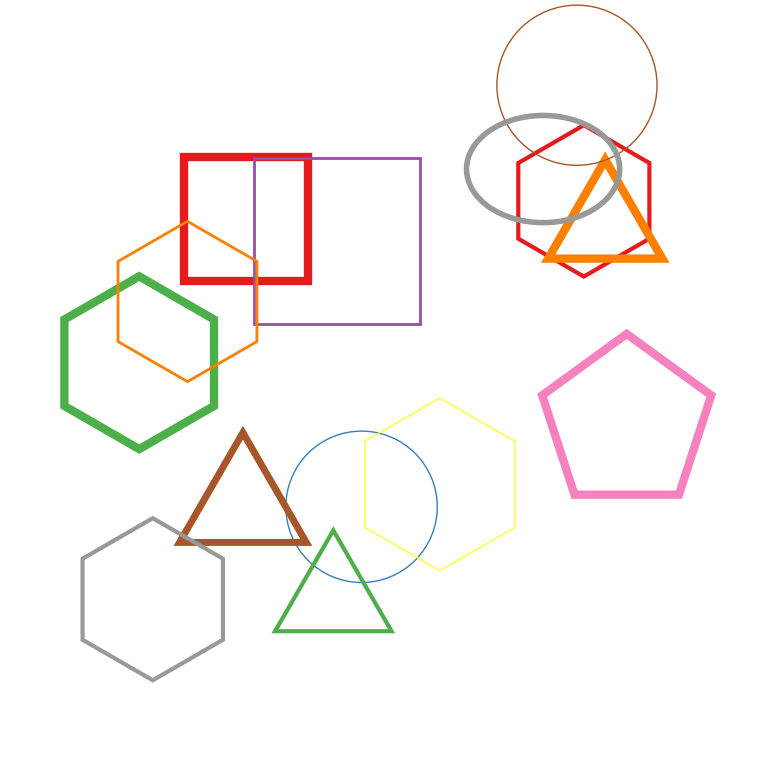[{"shape": "hexagon", "thickness": 1.5, "radius": 0.49, "center": [0.758, 0.739]}, {"shape": "square", "thickness": 3, "radius": 0.4, "center": [0.319, 0.716]}, {"shape": "circle", "thickness": 0.5, "radius": 0.49, "center": [0.47, 0.342]}, {"shape": "triangle", "thickness": 1.5, "radius": 0.44, "center": [0.433, 0.224]}, {"shape": "hexagon", "thickness": 3, "radius": 0.56, "center": [0.181, 0.529]}, {"shape": "square", "thickness": 1, "radius": 0.54, "center": [0.438, 0.687]}, {"shape": "hexagon", "thickness": 1, "radius": 0.52, "center": [0.243, 0.608]}, {"shape": "triangle", "thickness": 3, "radius": 0.43, "center": [0.786, 0.707]}, {"shape": "hexagon", "thickness": 0.5, "radius": 0.56, "center": [0.571, 0.371]}, {"shape": "circle", "thickness": 0.5, "radius": 0.52, "center": [0.749, 0.889]}, {"shape": "triangle", "thickness": 2.5, "radius": 0.48, "center": [0.315, 0.343]}, {"shape": "pentagon", "thickness": 3, "radius": 0.58, "center": [0.814, 0.451]}, {"shape": "hexagon", "thickness": 1.5, "radius": 0.53, "center": [0.198, 0.222]}, {"shape": "oval", "thickness": 2, "radius": 0.5, "center": [0.705, 0.78]}]